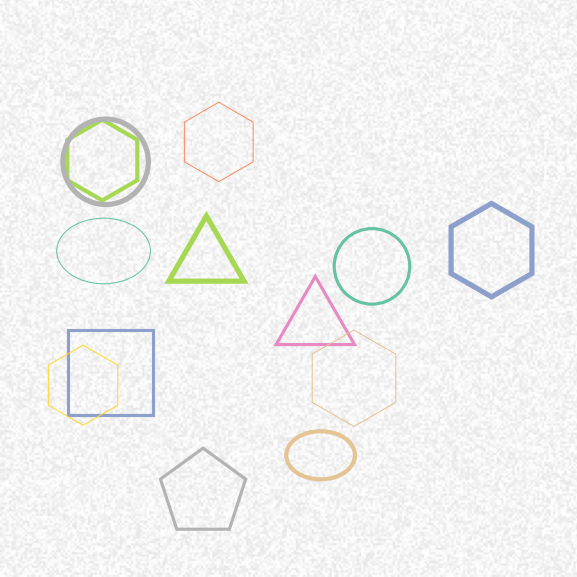[{"shape": "oval", "thickness": 0.5, "radius": 0.41, "center": [0.179, 0.565]}, {"shape": "circle", "thickness": 1.5, "radius": 0.33, "center": [0.644, 0.538]}, {"shape": "hexagon", "thickness": 0.5, "radius": 0.34, "center": [0.379, 0.753]}, {"shape": "square", "thickness": 1.5, "radius": 0.37, "center": [0.192, 0.354]}, {"shape": "hexagon", "thickness": 2.5, "radius": 0.4, "center": [0.851, 0.566]}, {"shape": "triangle", "thickness": 1.5, "radius": 0.39, "center": [0.546, 0.442]}, {"shape": "hexagon", "thickness": 2, "radius": 0.35, "center": [0.177, 0.722]}, {"shape": "triangle", "thickness": 2.5, "radius": 0.38, "center": [0.357, 0.55]}, {"shape": "hexagon", "thickness": 0.5, "radius": 0.35, "center": [0.144, 0.332]}, {"shape": "hexagon", "thickness": 0.5, "radius": 0.42, "center": [0.613, 0.344]}, {"shape": "oval", "thickness": 2, "radius": 0.3, "center": [0.555, 0.211]}, {"shape": "circle", "thickness": 2.5, "radius": 0.37, "center": [0.183, 0.719]}, {"shape": "pentagon", "thickness": 1.5, "radius": 0.39, "center": [0.352, 0.145]}]